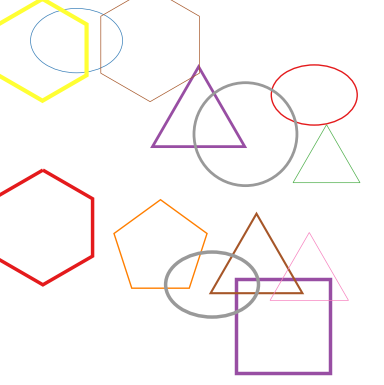[{"shape": "oval", "thickness": 1, "radius": 0.56, "center": [0.816, 0.753]}, {"shape": "hexagon", "thickness": 2.5, "radius": 0.74, "center": [0.111, 0.409]}, {"shape": "oval", "thickness": 0.5, "radius": 0.6, "center": [0.199, 0.895]}, {"shape": "triangle", "thickness": 0.5, "radius": 0.5, "center": [0.848, 0.576]}, {"shape": "triangle", "thickness": 2, "radius": 0.69, "center": [0.516, 0.688]}, {"shape": "square", "thickness": 2.5, "radius": 0.61, "center": [0.736, 0.154]}, {"shape": "pentagon", "thickness": 1, "radius": 0.64, "center": [0.417, 0.354]}, {"shape": "hexagon", "thickness": 3, "radius": 0.66, "center": [0.11, 0.871]}, {"shape": "hexagon", "thickness": 0.5, "radius": 0.74, "center": [0.39, 0.884]}, {"shape": "triangle", "thickness": 1.5, "radius": 0.69, "center": [0.666, 0.307]}, {"shape": "triangle", "thickness": 0.5, "radius": 0.59, "center": [0.803, 0.279]}, {"shape": "circle", "thickness": 2, "radius": 0.67, "center": [0.638, 0.652]}, {"shape": "oval", "thickness": 2.5, "radius": 0.6, "center": [0.551, 0.261]}]